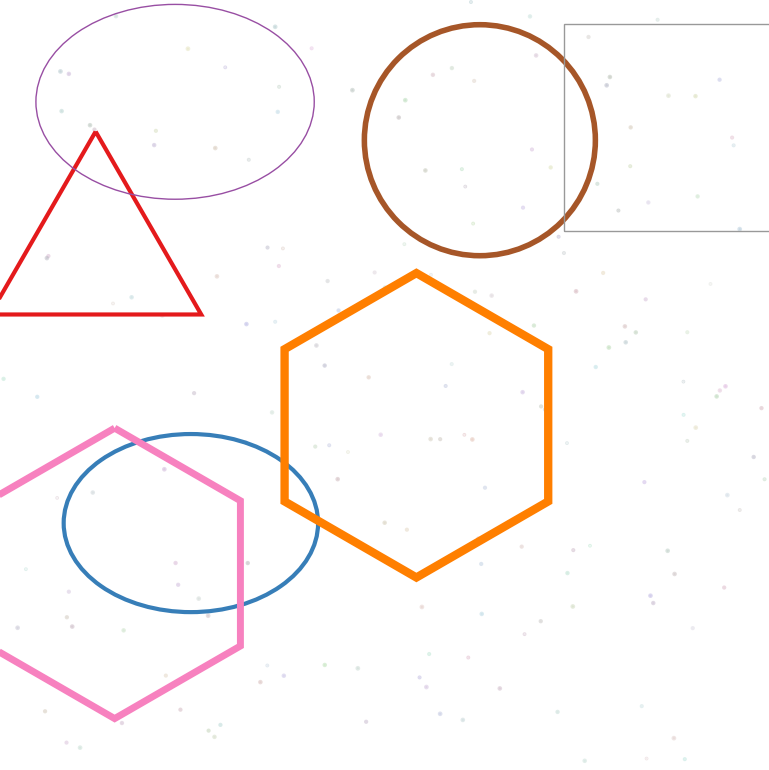[{"shape": "triangle", "thickness": 1.5, "radius": 0.79, "center": [0.124, 0.671]}, {"shape": "oval", "thickness": 1.5, "radius": 0.83, "center": [0.248, 0.321]}, {"shape": "oval", "thickness": 0.5, "radius": 0.9, "center": [0.227, 0.868]}, {"shape": "hexagon", "thickness": 3, "radius": 0.99, "center": [0.541, 0.448]}, {"shape": "circle", "thickness": 2, "radius": 0.75, "center": [0.623, 0.818]}, {"shape": "hexagon", "thickness": 2.5, "radius": 0.94, "center": [0.149, 0.255]}, {"shape": "square", "thickness": 0.5, "radius": 0.67, "center": [0.867, 0.835]}]